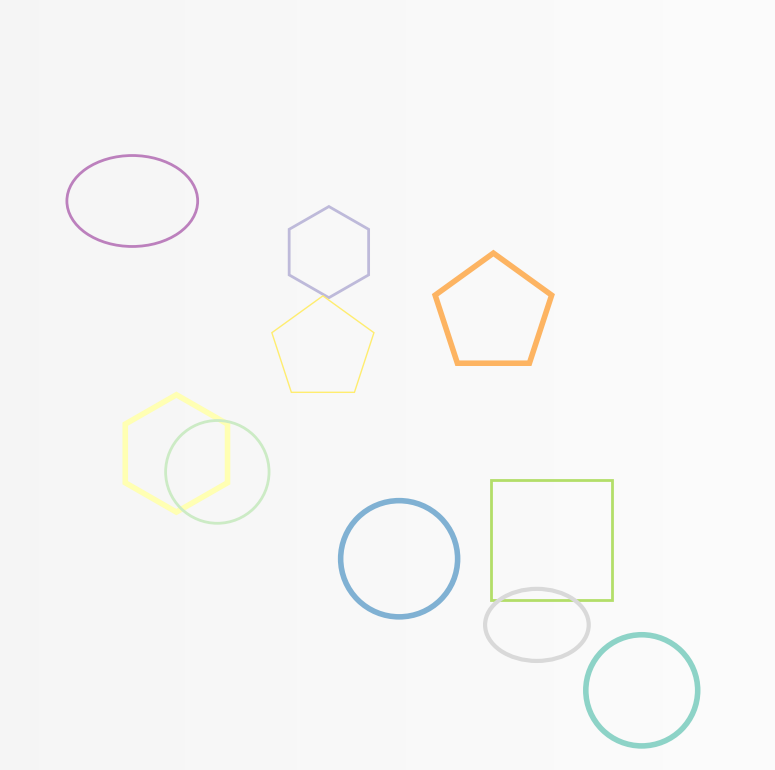[{"shape": "circle", "thickness": 2, "radius": 0.36, "center": [0.828, 0.103]}, {"shape": "hexagon", "thickness": 2, "radius": 0.38, "center": [0.228, 0.411]}, {"shape": "hexagon", "thickness": 1, "radius": 0.3, "center": [0.424, 0.673]}, {"shape": "circle", "thickness": 2, "radius": 0.38, "center": [0.515, 0.274]}, {"shape": "pentagon", "thickness": 2, "radius": 0.4, "center": [0.637, 0.592]}, {"shape": "square", "thickness": 1, "radius": 0.39, "center": [0.711, 0.298]}, {"shape": "oval", "thickness": 1.5, "radius": 0.33, "center": [0.693, 0.188]}, {"shape": "oval", "thickness": 1, "radius": 0.42, "center": [0.171, 0.739]}, {"shape": "circle", "thickness": 1, "radius": 0.33, "center": [0.28, 0.387]}, {"shape": "pentagon", "thickness": 0.5, "radius": 0.35, "center": [0.417, 0.547]}]